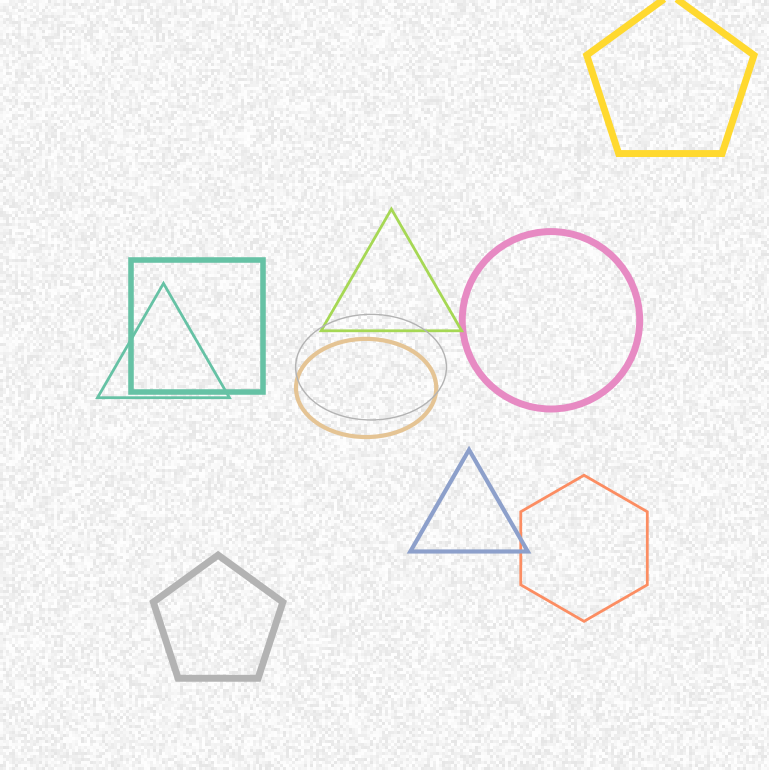[{"shape": "square", "thickness": 2, "radius": 0.43, "center": [0.256, 0.577]}, {"shape": "triangle", "thickness": 1, "radius": 0.49, "center": [0.212, 0.533]}, {"shape": "hexagon", "thickness": 1, "radius": 0.47, "center": [0.758, 0.288]}, {"shape": "triangle", "thickness": 1.5, "radius": 0.44, "center": [0.609, 0.328]}, {"shape": "circle", "thickness": 2.5, "radius": 0.58, "center": [0.716, 0.584]}, {"shape": "triangle", "thickness": 1, "radius": 0.53, "center": [0.508, 0.623]}, {"shape": "pentagon", "thickness": 2.5, "radius": 0.57, "center": [0.871, 0.893]}, {"shape": "oval", "thickness": 1.5, "radius": 0.46, "center": [0.476, 0.496]}, {"shape": "pentagon", "thickness": 2.5, "radius": 0.44, "center": [0.283, 0.191]}, {"shape": "oval", "thickness": 0.5, "radius": 0.49, "center": [0.482, 0.523]}]